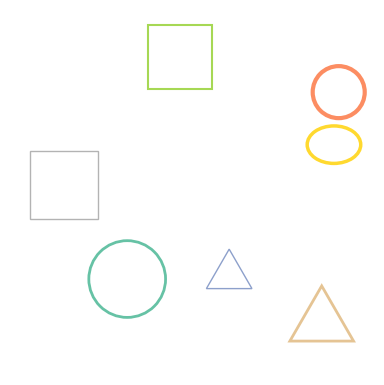[{"shape": "circle", "thickness": 2, "radius": 0.5, "center": [0.33, 0.275]}, {"shape": "circle", "thickness": 3, "radius": 0.34, "center": [0.88, 0.761]}, {"shape": "triangle", "thickness": 1, "radius": 0.34, "center": [0.595, 0.285]}, {"shape": "square", "thickness": 1.5, "radius": 0.41, "center": [0.467, 0.853]}, {"shape": "oval", "thickness": 2.5, "radius": 0.35, "center": [0.867, 0.624]}, {"shape": "triangle", "thickness": 2, "radius": 0.48, "center": [0.836, 0.162]}, {"shape": "square", "thickness": 1, "radius": 0.44, "center": [0.166, 0.52]}]